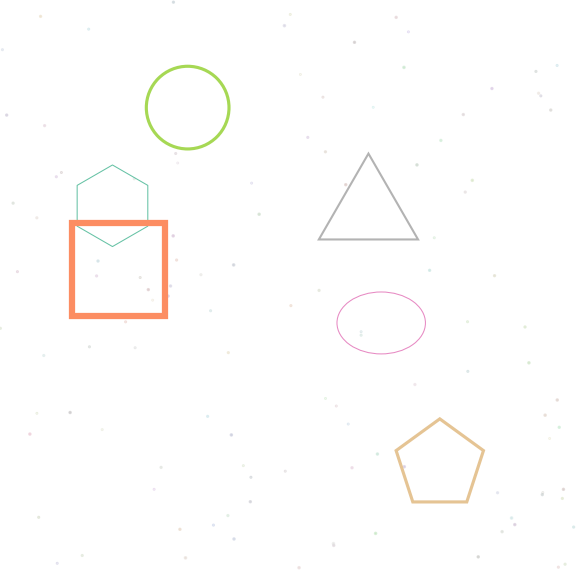[{"shape": "hexagon", "thickness": 0.5, "radius": 0.35, "center": [0.195, 0.643]}, {"shape": "square", "thickness": 3, "radius": 0.4, "center": [0.206, 0.532]}, {"shape": "oval", "thickness": 0.5, "radius": 0.38, "center": [0.66, 0.44]}, {"shape": "circle", "thickness": 1.5, "radius": 0.36, "center": [0.325, 0.813]}, {"shape": "pentagon", "thickness": 1.5, "radius": 0.4, "center": [0.762, 0.194]}, {"shape": "triangle", "thickness": 1, "radius": 0.5, "center": [0.638, 0.634]}]